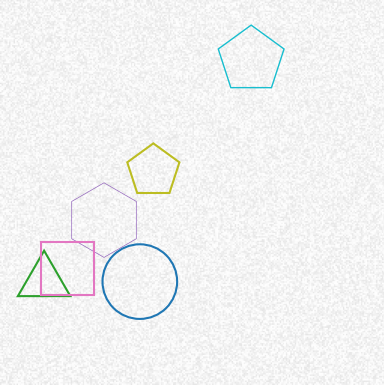[{"shape": "circle", "thickness": 1.5, "radius": 0.48, "center": [0.363, 0.269]}, {"shape": "triangle", "thickness": 1.5, "radius": 0.39, "center": [0.115, 0.27]}, {"shape": "hexagon", "thickness": 0.5, "radius": 0.48, "center": [0.27, 0.428]}, {"shape": "square", "thickness": 1.5, "radius": 0.35, "center": [0.175, 0.303]}, {"shape": "pentagon", "thickness": 1.5, "radius": 0.36, "center": [0.398, 0.556]}, {"shape": "pentagon", "thickness": 1, "radius": 0.45, "center": [0.652, 0.845]}]